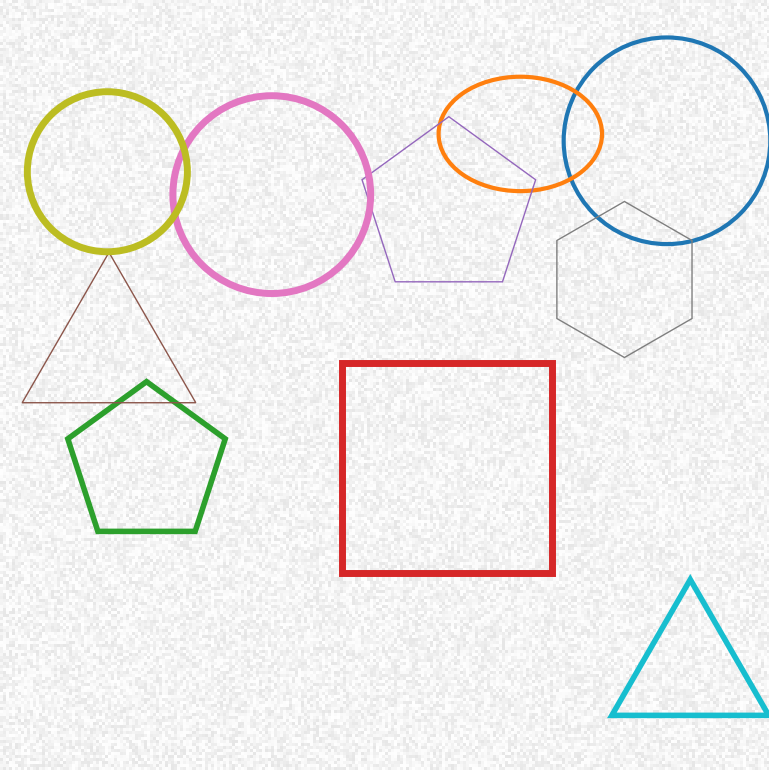[{"shape": "circle", "thickness": 1.5, "radius": 0.67, "center": [0.866, 0.817]}, {"shape": "oval", "thickness": 1.5, "radius": 0.53, "center": [0.676, 0.826]}, {"shape": "pentagon", "thickness": 2, "radius": 0.54, "center": [0.19, 0.397]}, {"shape": "square", "thickness": 2.5, "radius": 0.68, "center": [0.581, 0.392]}, {"shape": "pentagon", "thickness": 0.5, "radius": 0.59, "center": [0.583, 0.73]}, {"shape": "triangle", "thickness": 0.5, "radius": 0.65, "center": [0.142, 0.542]}, {"shape": "circle", "thickness": 2.5, "radius": 0.64, "center": [0.353, 0.747]}, {"shape": "hexagon", "thickness": 0.5, "radius": 0.51, "center": [0.811, 0.637]}, {"shape": "circle", "thickness": 2.5, "radius": 0.52, "center": [0.139, 0.777]}, {"shape": "triangle", "thickness": 2, "radius": 0.59, "center": [0.896, 0.13]}]